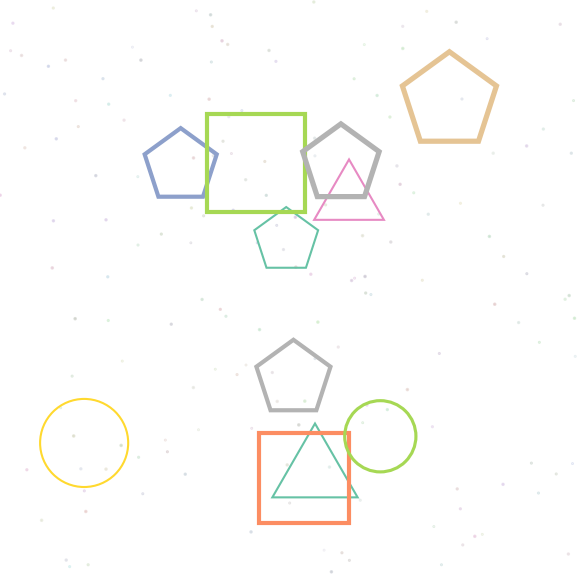[{"shape": "triangle", "thickness": 1, "radius": 0.43, "center": [0.545, 0.181]}, {"shape": "pentagon", "thickness": 1, "radius": 0.29, "center": [0.496, 0.583]}, {"shape": "square", "thickness": 2, "radius": 0.39, "center": [0.527, 0.171]}, {"shape": "pentagon", "thickness": 2, "radius": 0.33, "center": [0.313, 0.712]}, {"shape": "triangle", "thickness": 1, "radius": 0.35, "center": [0.604, 0.653]}, {"shape": "circle", "thickness": 1.5, "radius": 0.31, "center": [0.659, 0.244]}, {"shape": "square", "thickness": 2, "radius": 0.42, "center": [0.444, 0.716]}, {"shape": "circle", "thickness": 1, "radius": 0.38, "center": [0.146, 0.232]}, {"shape": "pentagon", "thickness": 2.5, "radius": 0.43, "center": [0.778, 0.824]}, {"shape": "pentagon", "thickness": 2, "radius": 0.34, "center": [0.508, 0.343]}, {"shape": "pentagon", "thickness": 2.5, "radius": 0.35, "center": [0.59, 0.715]}]